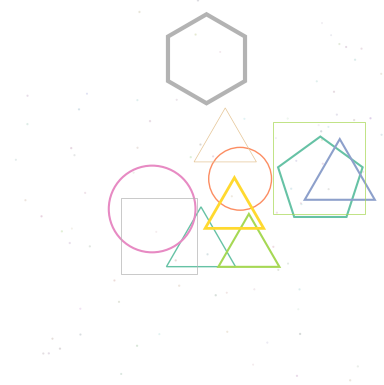[{"shape": "pentagon", "thickness": 1.5, "radius": 0.58, "center": [0.832, 0.53]}, {"shape": "triangle", "thickness": 1, "radius": 0.52, "center": [0.522, 0.359]}, {"shape": "circle", "thickness": 1, "radius": 0.41, "center": [0.624, 0.536]}, {"shape": "triangle", "thickness": 1.5, "radius": 0.53, "center": [0.883, 0.534]}, {"shape": "circle", "thickness": 1.5, "radius": 0.56, "center": [0.395, 0.457]}, {"shape": "triangle", "thickness": 1.5, "radius": 0.46, "center": [0.646, 0.353]}, {"shape": "square", "thickness": 0.5, "radius": 0.6, "center": [0.829, 0.564]}, {"shape": "triangle", "thickness": 2, "radius": 0.44, "center": [0.609, 0.451]}, {"shape": "triangle", "thickness": 0.5, "radius": 0.47, "center": [0.585, 0.626]}, {"shape": "square", "thickness": 0.5, "radius": 0.49, "center": [0.413, 0.387]}, {"shape": "hexagon", "thickness": 3, "radius": 0.58, "center": [0.536, 0.847]}]